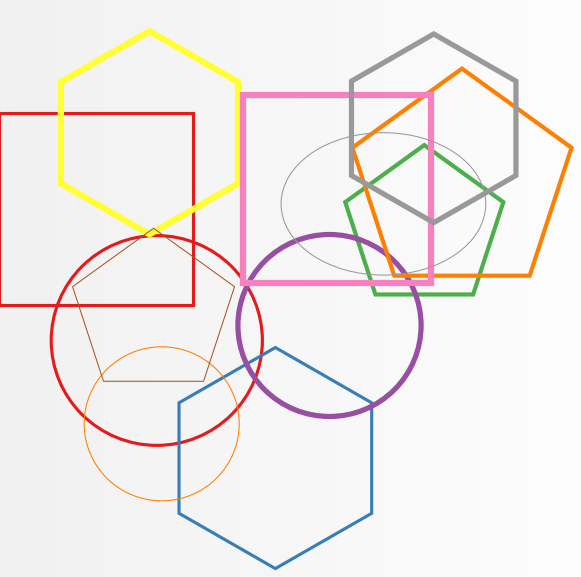[{"shape": "square", "thickness": 1.5, "radius": 0.83, "center": [0.165, 0.638]}, {"shape": "circle", "thickness": 1.5, "radius": 0.91, "center": [0.27, 0.41]}, {"shape": "hexagon", "thickness": 1.5, "radius": 0.96, "center": [0.474, 0.206]}, {"shape": "pentagon", "thickness": 2, "radius": 0.72, "center": [0.73, 0.605]}, {"shape": "circle", "thickness": 2.5, "radius": 0.79, "center": [0.567, 0.436]}, {"shape": "circle", "thickness": 0.5, "radius": 0.67, "center": [0.278, 0.265]}, {"shape": "pentagon", "thickness": 2, "radius": 0.99, "center": [0.795, 0.682]}, {"shape": "hexagon", "thickness": 3, "radius": 0.88, "center": [0.257, 0.769]}, {"shape": "pentagon", "thickness": 0.5, "radius": 0.73, "center": [0.264, 0.457]}, {"shape": "square", "thickness": 3, "radius": 0.81, "center": [0.58, 0.672]}, {"shape": "oval", "thickness": 0.5, "radius": 0.88, "center": [0.66, 0.646]}, {"shape": "hexagon", "thickness": 2.5, "radius": 0.82, "center": [0.746, 0.777]}]